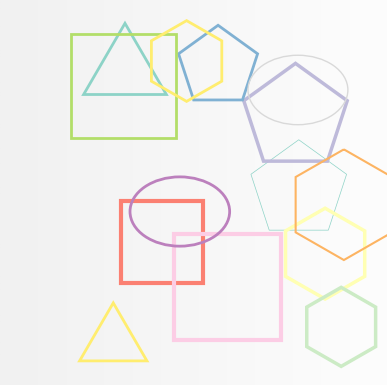[{"shape": "triangle", "thickness": 2, "radius": 0.62, "center": [0.323, 0.816]}, {"shape": "pentagon", "thickness": 0.5, "radius": 0.65, "center": [0.771, 0.507]}, {"shape": "hexagon", "thickness": 2.5, "radius": 0.59, "center": [0.839, 0.341]}, {"shape": "pentagon", "thickness": 2.5, "radius": 0.7, "center": [0.763, 0.695]}, {"shape": "square", "thickness": 3, "radius": 0.53, "center": [0.419, 0.373]}, {"shape": "pentagon", "thickness": 2, "radius": 0.54, "center": [0.563, 0.827]}, {"shape": "hexagon", "thickness": 1.5, "radius": 0.72, "center": [0.887, 0.468]}, {"shape": "square", "thickness": 2, "radius": 0.68, "center": [0.319, 0.776]}, {"shape": "square", "thickness": 3, "radius": 0.69, "center": [0.586, 0.254]}, {"shape": "oval", "thickness": 1, "radius": 0.64, "center": [0.769, 0.766]}, {"shape": "oval", "thickness": 2, "radius": 0.64, "center": [0.464, 0.451]}, {"shape": "hexagon", "thickness": 2.5, "radius": 0.51, "center": [0.88, 0.151]}, {"shape": "triangle", "thickness": 2, "radius": 0.5, "center": [0.292, 0.113]}, {"shape": "hexagon", "thickness": 2, "radius": 0.52, "center": [0.482, 0.842]}]